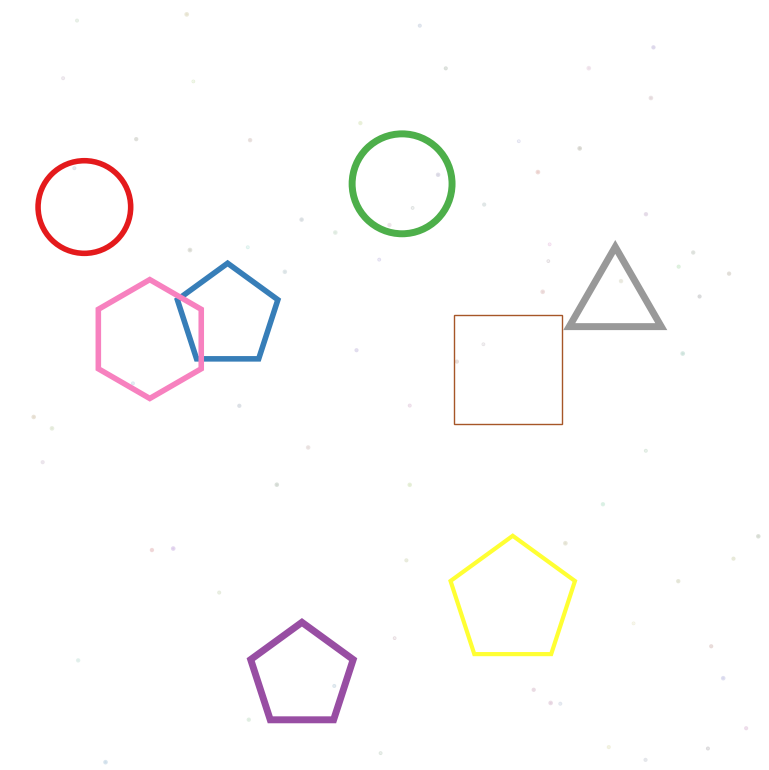[{"shape": "circle", "thickness": 2, "radius": 0.3, "center": [0.11, 0.731]}, {"shape": "pentagon", "thickness": 2, "radius": 0.34, "center": [0.296, 0.589]}, {"shape": "circle", "thickness": 2.5, "radius": 0.32, "center": [0.522, 0.761]}, {"shape": "pentagon", "thickness": 2.5, "radius": 0.35, "center": [0.392, 0.122]}, {"shape": "pentagon", "thickness": 1.5, "radius": 0.42, "center": [0.666, 0.219]}, {"shape": "square", "thickness": 0.5, "radius": 0.35, "center": [0.66, 0.52]}, {"shape": "hexagon", "thickness": 2, "radius": 0.39, "center": [0.195, 0.56]}, {"shape": "triangle", "thickness": 2.5, "radius": 0.35, "center": [0.799, 0.61]}]